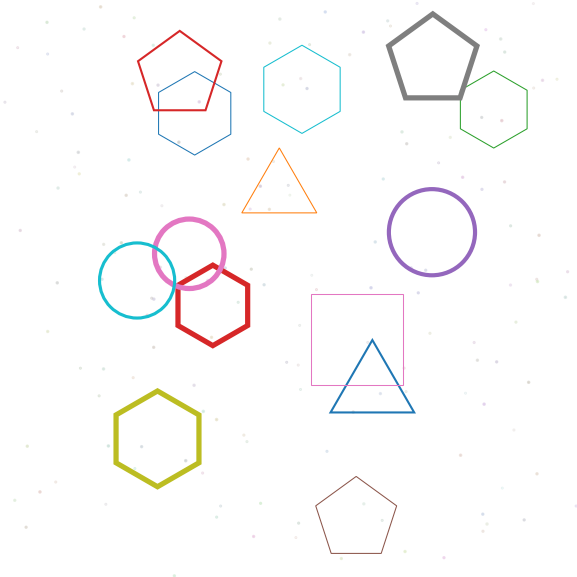[{"shape": "triangle", "thickness": 1, "radius": 0.42, "center": [0.645, 0.327]}, {"shape": "hexagon", "thickness": 0.5, "radius": 0.36, "center": [0.337, 0.803]}, {"shape": "triangle", "thickness": 0.5, "radius": 0.37, "center": [0.484, 0.668]}, {"shape": "hexagon", "thickness": 0.5, "radius": 0.33, "center": [0.855, 0.809]}, {"shape": "hexagon", "thickness": 2.5, "radius": 0.35, "center": [0.369, 0.47]}, {"shape": "pentagon", "thickness": 1, "radius": 0.38, "center": [0.311, 0.87]}, {"shape": "circle", "thickness": 2, "radius": 0.37, "center": [0.748, 0.597]}, {"shape": "pentagon", "thickness": 0.5, "radius": 0.37, "center": [0.617, 0.1]}, {"shape": "square", "thickness": 0.5, "radius": 0.4, "center": [0.618, 0.411]}, {"shape": "circle", "thickness": 2.5, "radius": 0.3, "center": [0.328, 0.56]}, {"shape": "pentagon", "thickness": 2.5, "radius": 0.4, "center": [0.749, 0.895]}, {"shape": "hexagon", "thickness": 2.5, "radius": 0.41, "center": [0.273, 0.239]}, {"shape": "circle", "thickness": 1.5, "radius": 0.33, "center": [0.237, 0.513]}, {"shape": "hexagon", "thickness": 0.5, "radius": 0.38, "center": [0.523, 0.844]}]